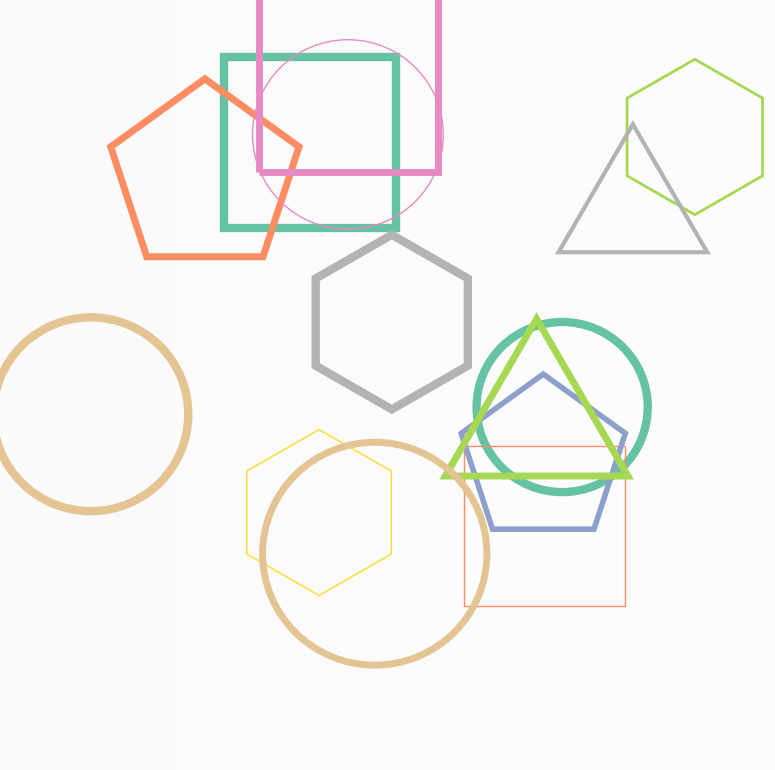[{"shape": "square", "thickness": 3, "radius": 0.55, "center": [0.4, 0.815]}, {"shape": "circle", "thickness": 3, "radius": 0.55, "center": [0.725, 0.471]}, {"shape": "square", "thickness": 0.5, "radius": 0.52, "center": [0.703, 0.317]}, {"shape": "pentagon", "thickness": 2.5, "radius": 0.64, "center": [0.264, 0.77]}, {"shape": "pentagon", "thickness": 2, "radius": 0.56, "center": [0.701, 0.403]}, {"shape": "circle", "thickness": 0.5, "radius": 0.62, "center": [0.449, 0.825]}, {"shape": "square", "thickness": 2.5, "radius": 0.58, "center": [0.45, 0.892]}, {"shape": "hexagon", "thickness": 1, "radius": 0.5, "center": [0.897, 0.822]}, {"shape": "triangle", "thickness": 2.5, "radius": 0.68, "center": [0.692, 0.45]}, {"shape": "hexagon", "thickness": 0.5, "radius": 0.54, "center": [0.412, 0.334]}, {"shape": "circle", "thickness": 3, "radius": 0.63, "center": [0.117, 0.462]}, {"shape": "circle", "thickness": 2.5, "radius": 0.72, "center": [0.484, 0.281]}, {"shape": "hexagon", "thickness": 3, "radius": 0.57, "center": [0.506, 0.582]}, {"shape": "triangle", "thickness": 1.5, "radius": 0.55, "center": [0.817, 0.728]}]